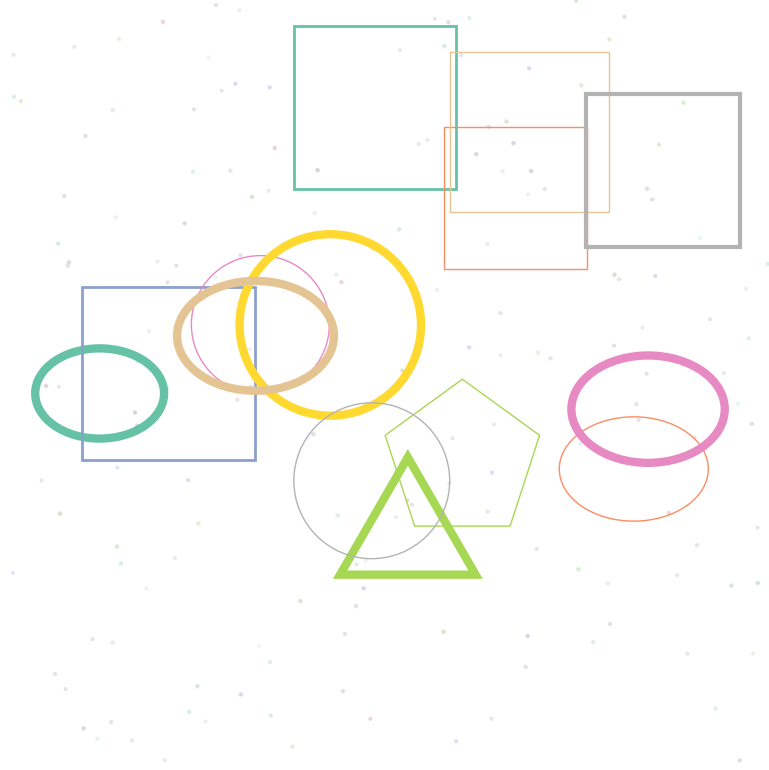[{"shape": "square", "thickness": 1, "radius": 0.53, "center": [0.487, 0.86]}, {"shape": "oval", "thickness": 3, "radius": 0.42, "center": [0.129, 0.489]}, {"shape": "oval", "thickness": 0.5, "radius": 0.48, "center": [0.823, 0.391]}, {"shape": "square", "thickness": 0.5, "radius": 0.46, "center": [0.669, 0.743]}, {"shape": "square", "thickness": 1, "radius": 0.56, "center": [0.219, 0.515]}, {"shape": "oval", "thickness": 3, "radius": 0.5, "center": [0.842, 0.469]}, {"shape": "circle", "thickness": 0.5, "radius": 0.45, "center": [0.338, 0.578]}, {"shape": "pentagon", "thickness": 0.5, "radius": 0.53, "center": [0.6, 0.402]}, {"shape": "triangle", "thickness": 3, "radius": 0.51, "center": [0.53, 0.304]}, {"shape": "circle", "thickness": 3, "radius": 0.59, "center": [0.429, 0.578]}, {"shape": "oval", "thickness": 3, "radius": 0.51, "center": [0.332, 0.564]}, {"shape": "square", "thickness": 0.5, "radius": 0.52, "center": [0.688, 0.828]}, {"shape": "square", "thickness": 1.5, "radius": 0.5, "center": [0.861, 0.779]}, {"shape": "circle", "thickness": 0.5, "radius": 0.51, "center": [0.483, 0.376]}]